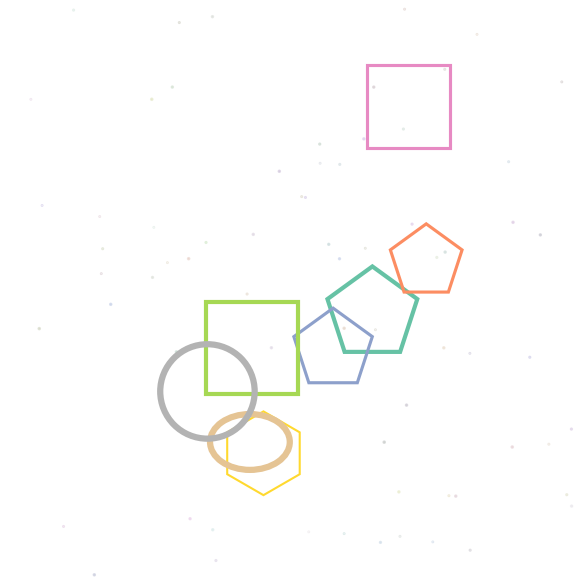[{"shape": "pentagon", "thickness": 2, "radius": 0.41, "center": [0.645, 0.456]}, {"shape": "pentagon", "thickness": 1.5, "radius": 0.33, "center": [0.738, 0.546]}, {"shape": "pentagon", "thickness": 1.5, "radius": 0.36, "center": [0.577, 0.394]}, {"shape": "square", "thickness": 1.5, "radius": 0.36, "center": [0.707, 0.814]}, {"shape": "square", "thickness": 2, "radius": 0.4, "center": [0.436, 0.396]}, {"shape": "hexagon", "thickness": 1, "radius": 0.36, "center": [0.456, 0.214]}, {"shape": "oval", "thickness": 3, "radius": 0.35, "center": [0.433, 0.234]}, {"shape": "circle", "thickness": 3, "radius": 0.41, "center": [0.359, 0.321]}]